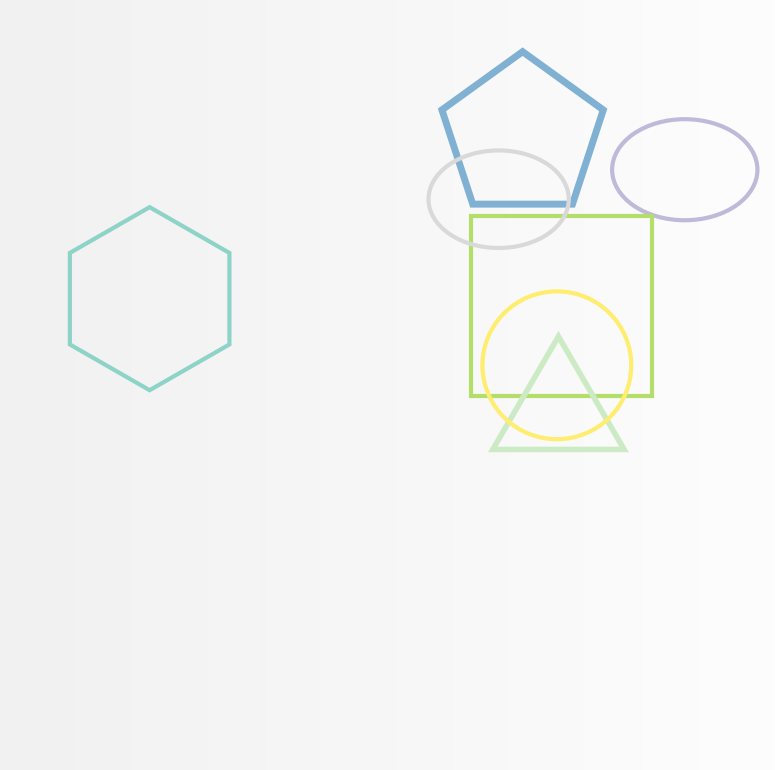[{"shape": "hexagon", "thickness": 1.5, "radius": 0.59, "center": [0.193, 0.612]}, {"shape": "oval", "thickness": 1.5, "radius": 0.47, "center": [0.884, 0.78]}, {"shape": "pentagon", "thickness": 2.5, "radius": 0.55, "center": [0.674, 0.823]}, {"shape": "square", "thickness": 1.5, "radius": 0.59, "center": [0.724, 0.603]}, {"shape": "oval", "thickness": 1.5, "radius": 0.45, "center": [0.643, 0.741]}, {"shape": "triangle", "thickness": 2, "radius": 0.49, "center": [0.721, 0.465]}, {"shape": "circle", "thickness": 1.5, "radius": 0.48, "center": [0.719, 0.526]}]